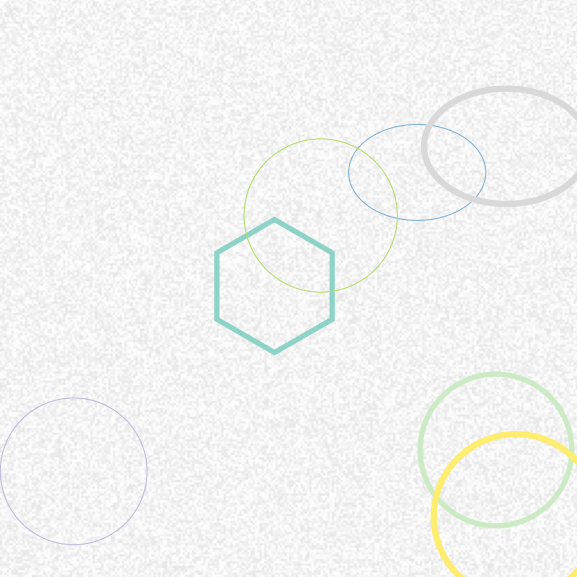[{"shape": "hexagon", "thickness": 2.5, "radius": 0.58, "center": [0.475, 0.504]}, {"shape": "circle", "thickness": 0.5, "radius": 0.64, "center": [0.128, 0.183]}, {"shape": "oval", "thickness": 0.5, "radius": 0.59, "center": [0.722, 0.701]}, {"shape": "circle", "thickness": 0.5, "radius": 0.66, "center": [0.555, 0.626]}, {"shape": "oval", "thickness": 3, "radius": 0.71, "center": [0.877, 0.746]}, {"shape": "circle", "thickness": 2.5, "radius": 0.66, "center": [0.859, 0.22]}, {"shape": "circle", "thickness": 3, "radius": 0.71, "center": [0.894, 0.105]}]